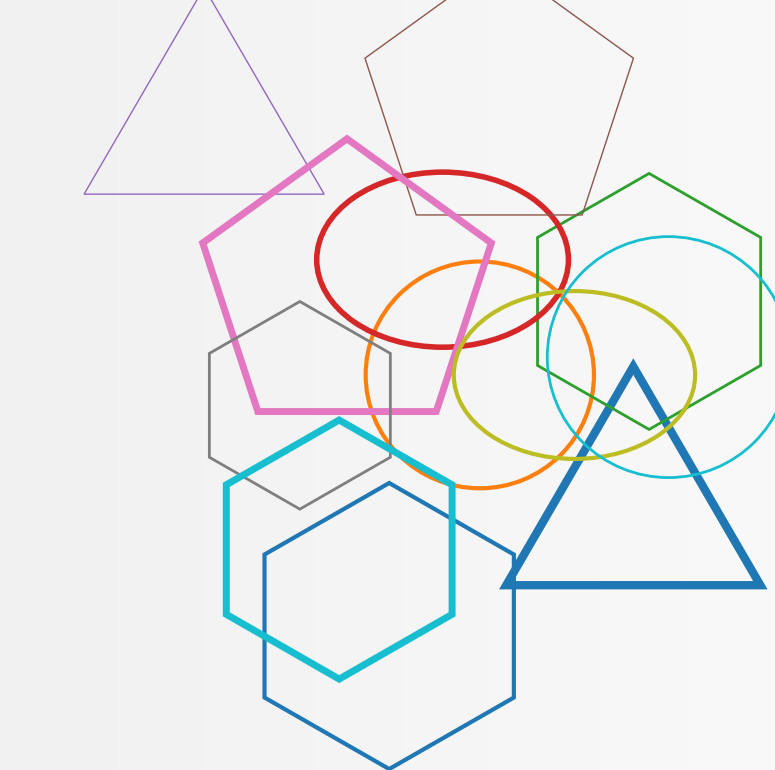[{"shape": "hexagon", "thickness": 1.5, "radius": 0.93, "center": [0.502, 0.187]}, {"shape": "triangle", "thickness": 3, "radius": 0.95, "center": [0.817, 0.335]}, {"shape": "circle", "thickness": 1.5, "radius": 0.74, "center": [0.619, 0.513]}, {"shape": "hexagon", "thickness": 1, "radius": 0.83, "center": [0.838, 0.609]}, {"shape": "oval", "thickness": 2, "radius": 0.81, "center": [0.571, 0.663]}, {"shape": "triangle", "thickness": 0.5, "radius": 0.89, "center": [0.263, 0.837]}, {"shape": "pentagon", "thickness": 0.5, "radius": 0.91, "center": [0.644, 0.868]}, {"shape": "pentagon", "thickness": 2.5, "radius": 0.98, "center": [0.448, 0.624]}, {"shape": "hexagon", "thickness": 1, "radius": 0.67, "center": [0.387, 0.474]}, {"shape": "oval", "thickness": 1.5, "radius": 0.78, "center": [0.741, 0.513]}, {"shape": "hexagon", "thickness": 2.5, "radius": 0.84, "center": [0.438, 0.286]}, {"shape": "circle", "thickness": 1, "radius": 0.78, "center": [0.863, 0.536]}]